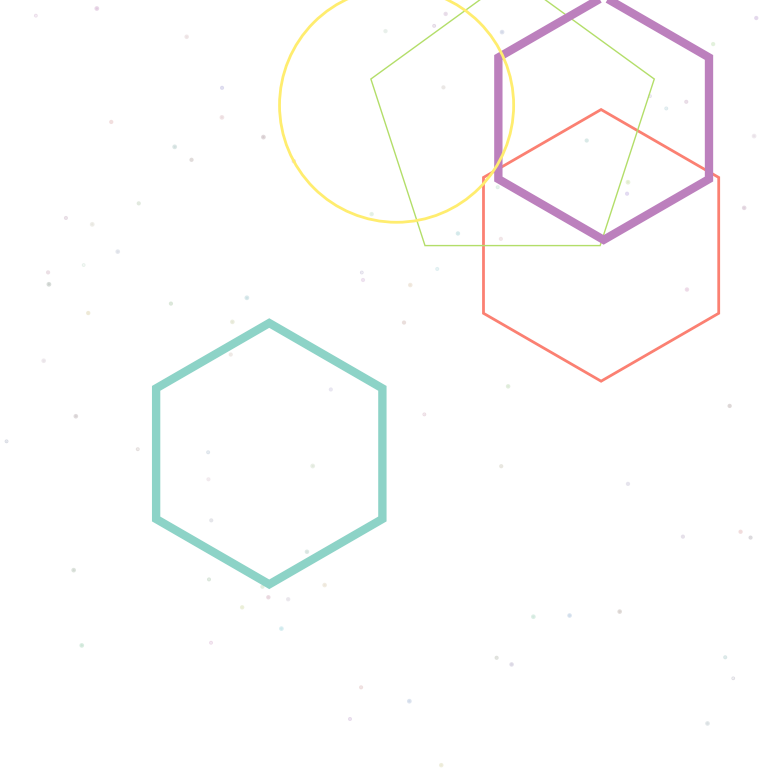[{"shape": "hexagon", "thickness": 3, "radius": 0.85, "center": [0.35, 0.411]}, {"shape": "hexagon", "thickness": 1, "radius": 0.88, "center": [0.781, 0.681]}, {"shape": "pentagon", "thickness": 0.5, "radius": 0.97, "center": [0.666, 0.838]}, {"shape": "hexagon", "thickness": 3, "radius": 0.79, "center": [0.784, 0.846]}, {"shape": "circle", "thickness": 1, "radius": 0.76, "center": [0.515, 0.863]}]